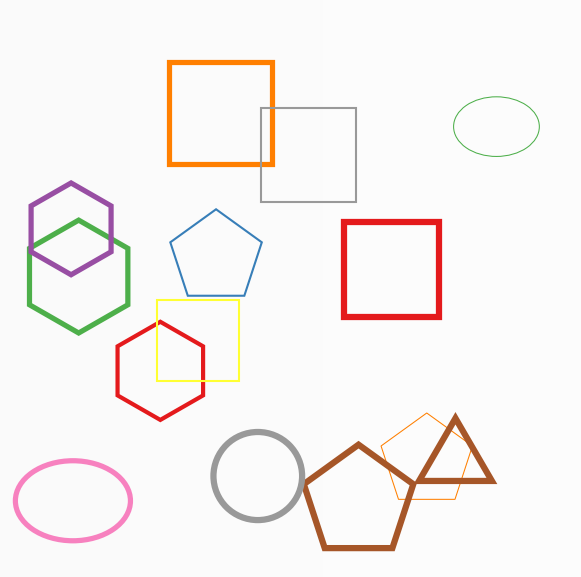[{"shape": "hexagon", "thickness": 2, "radius": 0.42, "center": [0.276, 0.357]}, {"shape": "square", "thickness": 3, "radius": 0.41, "center": [0.674, 0.533]}, {"shape": "pentagon", "thickness": 1, "radius": 0.41, "center": [0.372, 0.554]}, {"shape": "oval", "thickness": 0.5, "radius": 0.37, "center": [0.854, 0.78]}, {"shape": "hexagon", "thickness": 2.5, "radius": 0.49, "center": [0.135, 0.52]}, {"shape": "hexagon", "thickness": 2.5, "radius": 0.4, "center": [0.122, 0.603]}, {"shape": "pentagon", "thickness": 0.5, "radius": 0.41, "center": [0.734, 0.201]}, {"shape": "square", "thickness": 2.5, "radius": 0.44, "center": [0.379, 0.803]}, {"shape": "square", "thickness": 1, "radius": 0.35, "center": [0.34, 0.41]}, {"shape": "triangle", "thickness": 3, "radius": 0.36, "center": [0.784, 0.203]}, {"shape": "pentagon", "thickness": 3, "radius": 0.5, "center": [0.617, 0.13]}, {"shape": "oval", "thickness": 2.5, "radius": 0.49, "center": [0.125, 0.132]}, {"shape": "square", "thickness": 1, "radius": 0.41, "center": [0.531, 0.73]}, {"shape": "circle", "thickness": 3, "radius": 0.38, "center": [0.443, 0.175]}]